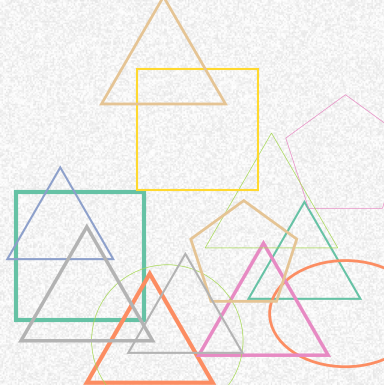[{"shape": "triangle", "thickness": 1.5, "radius": 0.84, "center": [0.791, 0.308]}, {"shape": "square", "thickness": 3, "radius": 0.83, "center": [0.208, 0.334]}, {"shape": "oval", "thickness": 2, "radius": 0.99, "center": [0.897, 0.185]}, {"shape": "triangle", "thickness": 3, "radius": 0.94, "center": [0.389, 0.1]}, {"shape": "triangle", "thickness": 1.5, "radius": 0.79, "center": [0.157, 0.406]}, {"shape": "pentagon", "thickness": 0.5, "radius": 0.82, "center": [0.897, 0.591]}, {"shape": "triangle", "thickness": 2.5, "radius": 0.97, "center": [0.684, 0.174]}, {"shape": "circle", "thickness": 0.5, "radius": 0.98, "center": [0.435, 0.116]}, {"shape": "triangle", "thickness": 0.5, "radius": 0.99, "center": [0.705, 0.456]}, {"shape": "square", "thickness": 1.5, "radius": 0.78, "center": [0.513, 0.664]}, {"shape": "triangle", "thickness": 2, "radius": 0.93, "center": [0.425, 0.823]}, {"shape": "pentagon", "thickness": 2, "radius": 0.72, "center": [0.633, 0.334]}, {"shape": "triangle", "thickness": 2.5, "radius": 0.99, "center": [0.226, 0.214]}, {"shape": "triangle", "thickness": 1.5, "radius": 0.86, "center": [0.482, 0.169]}]